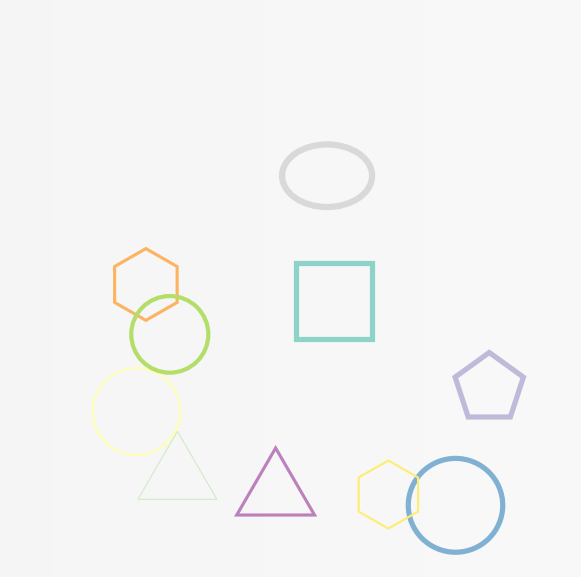[{"shape": "square", "thickness": 2.5, "radius": 0.33, "center": [0.575, 0.478]}, {"shape": "circle", "thickness": 1, "radius": 0.38, "center": [0.235, 0.287]}, {"shape": "pentagon", "thickness": 2.5, "radius": 0.31, "center": [0.842, 0.327]}, {"shape": "circle", "thickness": 2.5, "radius": 0.41, "center": [0.784, 0.124]}, {"shape": "hexagon", "thickness": 1.5, "radius": 0.31, "center": [0.251, 0.507]}, {"shape": "circle", "thickness": 2, "radius": 0.33, "center": [0.292, 0.42]}, {"shape": "oval", "thickness": 3, "radius": 0.39, "center": [0.563, 0.695]}, {"shape": "triangle", "thickness": 1.5, "radius": 0.39, "center": [0.474, 0.146]}, {"shape": "triangle", "thickness": 0.5, "radius": 0.39, "center": [0.305, 0.174]}, {"shape": "hexagon", "thickness": 1, "radius": 0.29, "center": [0.668, 0.143]}]